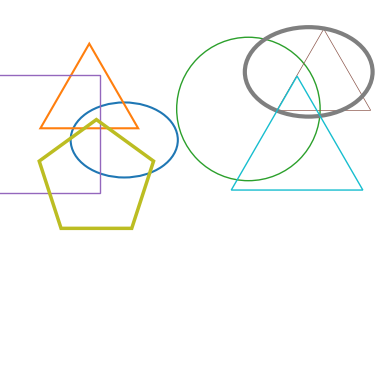[{"shape": "oval", "thickness": 1.5, "radius": 0.7, "center": [0.323, 0.636]}, {"shape": "triangle", "thickness": 1.5, "radius": 0.73, "center": [0.232, 0.74]}, {"shape": "circle", "thickness": 1, "radius": 0.93, "center": [0.645, 0.717]}, {"shape": "square", "thickness": 1, "radius": 0.77, "center": [0.106, 0.651]}, {"shape": "triangle", "thickness": 0.5, "radius": 0.7, "center": [0.841, 0.784]}, {"shape": "oval", "thickness": 3, "radius": 0.83, "center": [0.802, 0.813]}, {"shape": "pentagon", "thickness": 2.5, "radius": 0.78, "center": [0.25, 0.533]}, {"shape": "triangle", "thickness": 1, "radius": 0.99, "center": [0.772, 0.605]}]